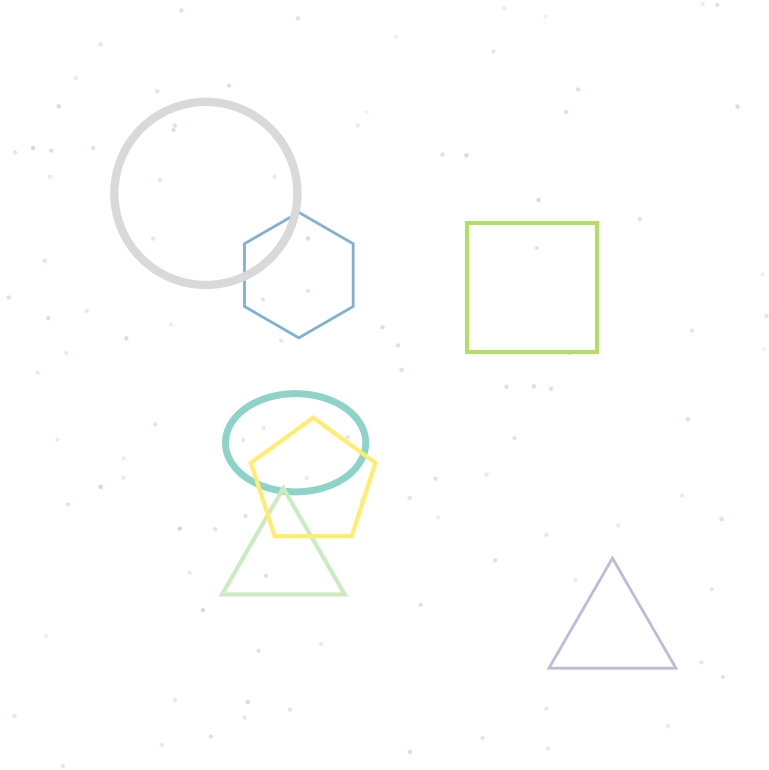[{"shape": "oval", "thickness": 2.5, "radius": 0.46, "center": [0.384, 0.425]}, {"shape": "triangle", "thickness": 1, "radius": 0.48, "center": [0.795, 0.18]}, {"shape": "hexagon", "thickness": 1, "radius": 0.41, "center": [0.388, 0.643]}, {"shape": "square", "thickness": 1.5, "radius": 0.42, "center": [0.691, 0.627]}, {"shape": "circle", "thickness": 3, "radius": 0.59, "center": [0.267, 0.749]}, {"shape": "triangle", "thickness": 1.5, "radius": 0.46, "center": [0.368, 0.274]}, {"shape": "pentagon", "thickness": 1.5, "radius": 0.43, "center": [0.407, 0.373]}]